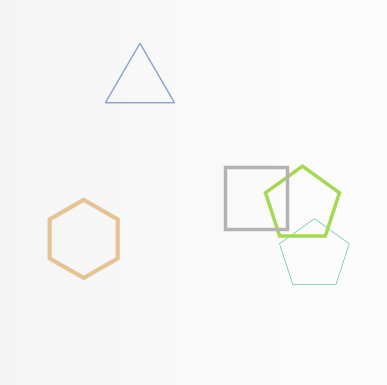[{"shape": "pentagon", "thickness": 0.5, "radius": 0.47, "center": [0.811, 0.338]}, {"shape": "triangle", "thickness": 1, "radius": 0.51, "center": [0.361, 0.785]}, {"shape": "pentagon", "thickness": 2.5, "radius": 0.5, "center": [0.781, 0.468]}, {"shape": "hexagon", "thickness": 3, "radius": 0.51, "center": [0.216, 0.379]}, {"shape": "square", "thickness": 2.5, "radius": 0.4, "center": [0.661, 0.486]}]